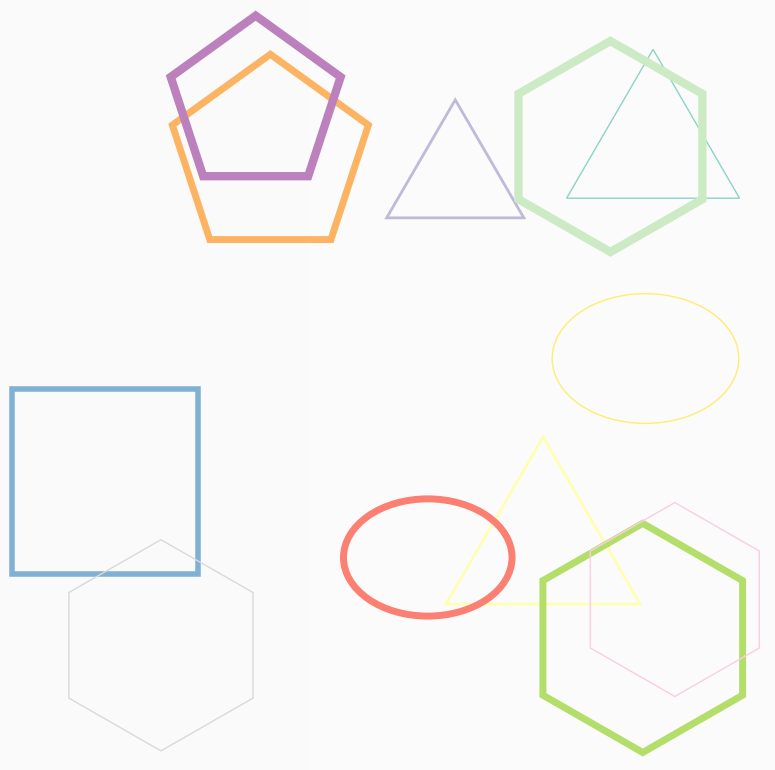[{"shape": "triangle", "thickness": 0.5, "radius": 0.64, "center": [0.843, 0.807]}, {"shape": "triangle", "thickness": 1, "radius": 0.72, "center": [0.701, 0.288]}, {"shape": "triangle", "thickness": 1, "radius": 0.51, "center": [0.587, 0.768]}, {"shape": "oval", "thickness": 2.5, "radius": 0.54, "center": [0.552, 0.276]}, {"shape": "square", "thickness": 2, "radius": 0.6, "center": [0.135, 0.375]}, {"shape": "pentagon", "thickness": 2.5, "radius": 0.66, "center": [0.349, 0.796]}, {"shape": "hexagon", "thickness": 2.5, "radius": 0.74, "center": [0.829, 0.172]}, {"shape": "hexagon", "thickness": 0.5, "radius": 0.63, "center": [0.871, 0.221]}, {"shape": "hexagon", "thickness": 0.5, "radius": 0.69, "center": [0.208, 0.162]}, {"shape": "pentagon", "thickness": 3, "radius": 0.58, "center": [0.33, 0.864]}, {"shape": "hexagon", "thickness": 3, "radius": 0.69, "center": [0.788, 0.81]}, {"shape": "oval", "thickness": 0.5, "radius": 0.6, "center": [0.833, 0.534]}]